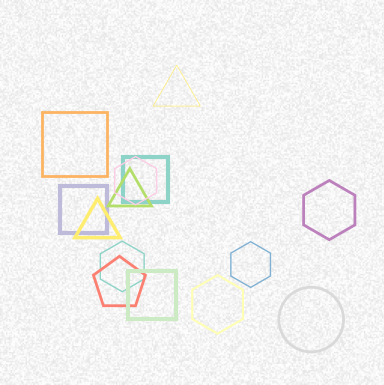[{"shape": "hexagon", "thickness": 1, "radius": 0.33, "center": [0.318, 0.308]}, {"shape": "square", "thickness": 3, "radius": 0.29, "center": [0.378, 0.534]}, {"shape": "hexagon", "thickness": 1.5, "radius": 0.38, "center": [0.565, 0.209]}, {"shape": "square", "thickness": 3, "radius": 0.3, "center": [0.217, 0.455]}, {"shape": "pentagon", "thickness": 2, "radius": 0.36, "center": [0.31, 0.263]}, {"shape": "hexagon", "thickness": 1, "radius": 0.3, "center": [0.651, 0.313]}, {"shape": "square", "thickness": 2, "radius": 0.42, "center": [0.193, 0.627]}, {"shape": "triangle", "thickness": 2, "radius": 0.32, "center": [0.337, 0.497]}, {"shape": "hexagon", "thickness": 1, "radius": 0.31, "center": [0.352, 0.531]}, {"shape": "circle", "thickness": 2, "radius": 0.42, "center": [0.808, 0.17]}, {"shape": "hexagon", "thickness": 2, "radius": 0.38, "center": [0.855, 0.454]}, {"shape": "square", "thickness": 3, "radius": 0.31, "center": [0.396, 0.234]}, {"shape": "triangle", "thickness": 0.5, "radius": 0.35, "center": [0.459, 0.76]}, {"shape": "triangle", "thickness": 2.5, "radius": 0.34, "center": [0.253, 0.417]}]